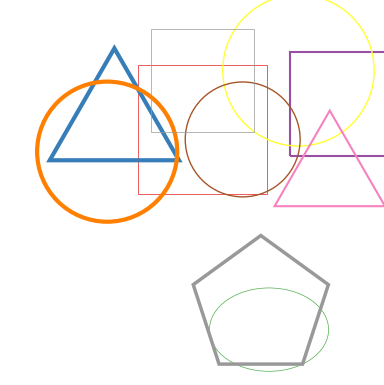[{"shape": "square", "thickness": 0.5, "radius": 0.84, "center": [0.526, 0.664]}, {"shape": "triangle", "thickness": 3, "radius": 0.97, "center": [0.297, 0.681]}, {"shape": "oval", "thickness": 0.5, "radius": 0.77, "center": [0.699, 0.144]}, {"shape": "square", "thickness": 1.5, "radius": 0.67, "center": [0.889, 0.729]}, {"shape": "circle", "thickness": 3, "radius": 0.91, "center": [0.278, 0.606]}, {"shape": "circle", "thickness": 1, "radius": 0.98, "center": [0.775, 0.817]}, {"shape": "circle", "thickness": 1, "radius": 0.75, "center": [0.63, 0.638]}, {"shape": "triangle", "thickness": 1.5, "radius": 0.83, "center": [0.857, 0.547]}, {"shape": "pentagon", "thickness": 2.5, "radius": 0.92, "center": [0.677, 0.204]}, {"shape": "square", "thickness": 0.5, "radius": 0.67, "center": [0.526, 0.792]}]